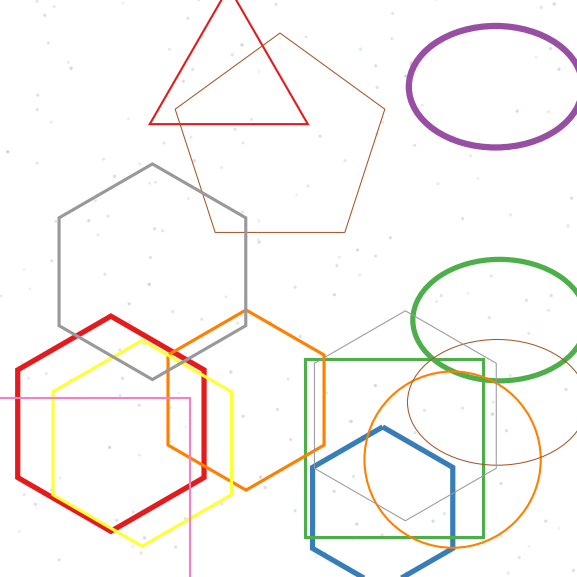[{"shape": "hexagon", "thickness": 2.5, "radius": 0.93, "center": [0.192, 0.265]}, {"shape": "triangle", "thickness": 1, "radius": 0.79, "center": [0.396, 0.863]}, {"shape": "hexagon", "thickness": 2.5, "radius": 0.7, "center": [0.663, 0.12]}, {"shape": "oval", "thickness": 2.5, "radius": 0.75, "center": [0.865, 0.445]}, {"shape": "square", "thickness": 1.5, "radius": 0.77, "center": [0.682, 0.223]}, {"shape": "oval", "thickness": 3, "radius": 0.75, "center": [0.858, 0.849]}, {"shape": "hexagon", "thickness": 1.5, "radius": 0.78, "center": [0.426, 0.306]}, {"shape": "circle", "thickness": 1, "radius": 0.76, "center": [0.784, 0.203]}, {"shape": "hexagon", "thickness": 1.5, "radius": 0.89, "center": [0.246, 0.232]}, {"shape": "pentagon", "thickness": 0.5, "radius": 0.95, "center": [0.485, 0.751]}, {"shape": "oval", "thickness": 0.5, "radius": 0.78, "center": [0.861, 0.302]}, {"shape": "square", "thickness": 1, "radius": 0.95, "center": [0.139, 0.121]}, {"shape": "hexagon", "thickness": 1.5, "radius": 0.93, "center": [0.264, 0.529]}, {"shape": "hexagon", "thickness": 0.5, "radius": 0.91, "center": [0.702, 0.279]}]